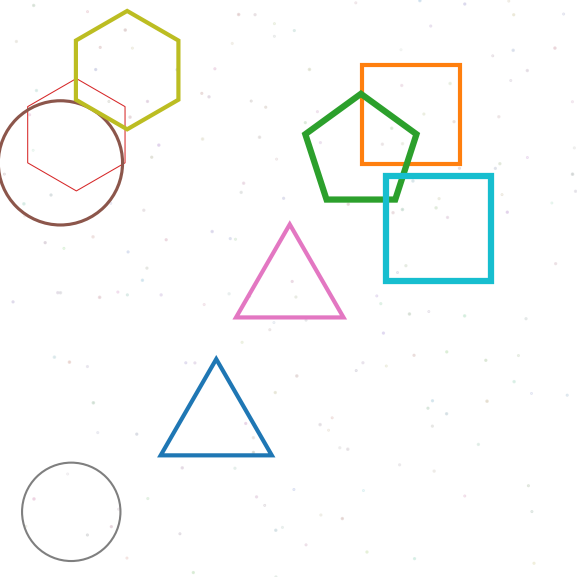[{"shape": "triangle", "thickness": 2, "radius": 0.56, "center": [0.374, 0.266]}, {"shape": "square", "thickness": 2, "radius": 0.43, "center": [0.712, 0.801]}, {"shape": "pentagon", "thickness": 3, "radius": 0.51, "center": [0.625, 0.735]}, {"shape": "hexagon", "thickness": 0.5, "radius": 0.49, "center": [0.132, 0.766]}, {"shape": "circle", "thickness": 1.5, "radius": 0.54, "center": [0.105, 0.717]}, {"shape": "triangle", "thickness": 2, "radius": 0.54, "center": [0.502, 0.503]}, {"shape": "circle", "thickness": 1, "radius": 0.43, "center": [0.123, 0.113]}, {"shape": "hexagon", "thickness": 2, "radius": 0.51, "center": [0.22, 0.878]}, {"shape": "square", "thickness": 3, "radius": 0.45, "center": [0.76, 0.604]}]